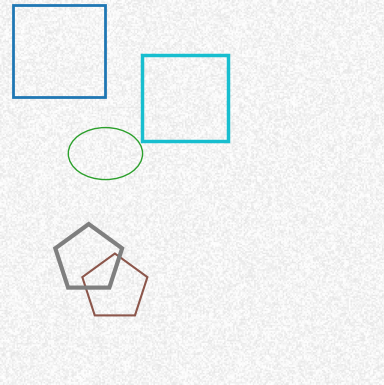[{"shape": "square", "thickness": 2, "radius": 0.6, "center": [0.154, 0.868]}, {"shape": "oval", "thickness": 1, "radius": 0.48, "center": [0.274, 0.601]}, {"shape": "pentagon", "thickness": 1.5, "radius": 0.44, "center": [0.298, 0.253]}, {"shape": "pentagon", "thickness": 3, "radius": 0.46, "center": [0.23, 0.327]}, {"shape": "square", "thickness": 2.5, "radius": 0.56, "center": [0.48, 0.745]}]